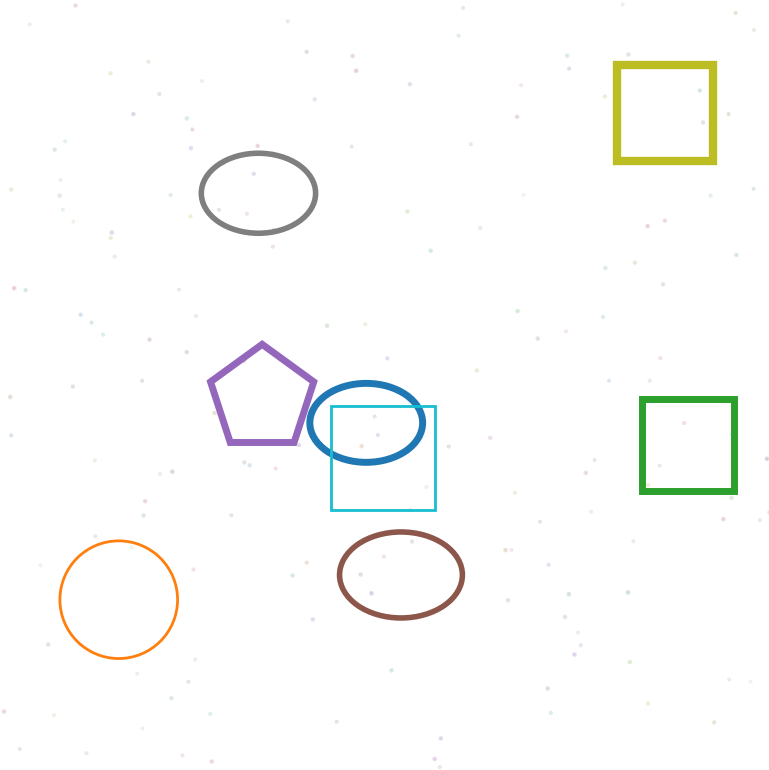[{"shape": "oval", "thickness": 2.5, "radius": 0.37, "center": [0.476, 0.451]}, {"shape": "circle", "thickness": 1, "radius": 0.38, "center": [0.154, 0.221]}, {"shape": "square", "thickness": 2.5, "radius": 0.3, "center": [0.893, 0.423]}, {"shape": "pentagon", "thickness": 2.5, "radius": 0.35, "center": [0.34, 0.482]}, {"shape": "oval", "thickness": 2, "radius": 0.4, "center": [0.521, 0.253]}, {"shape": "oval", "thickness": 2, "radius": 0.37, "center": [0.336, 0.749]}, {"shape": "square", "thickness": 3, "radius": 0.31, "center": [0.864, 0.853]}, {"shape": "square", "thickness": 1, "radius": 0.34, "center": [0.497, 0.406]}]